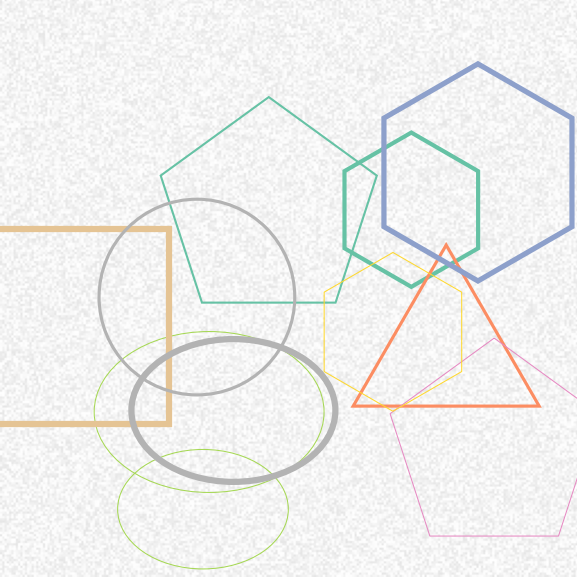[{"shape": "pentagon", "thickness": 1, "radius": 0.98, "center": [0.465, 0.634]}, {"shape": "hexagon", "thickness": 2, "radius": 0.67, "center": [0.712, 0.636]}, {"shape": "triangle", "thickness": 1.5, "radius": 0.93, "center": [0.773, 0.389]}, {"shape": "hexagon", "thickness": 2.5, "radius": 0.94, "center": [0.828, 0.701]}, {"shape": "pentagon", "thickness": 0.5, "radius": 0.95, "center": [0.856, 0.224]}, {"shape": "oval", "thickness": 0.5, "radius": 1.0, "center": [0.362, 0.286]}, {"shape": "oval", "thickness": 0.5, "radius": 0.74, "center": [0.351, 0.117]}, {"shape": "hexagon", "thickness": 0.5, "radius": 0.69, "center": [0.68, 0.424]}, {"shape": "square", "thickness": 3, "radius": 0.84, "center": [0.125, 0.434]}, {"shape": "circle", "thickness": 1.5, "radius": 0.85, "center": [0.341, 0.485]}, {"shape": "oval", "thickness": 3, "radius": 0.88, "center": [0.404, 0.288]}]